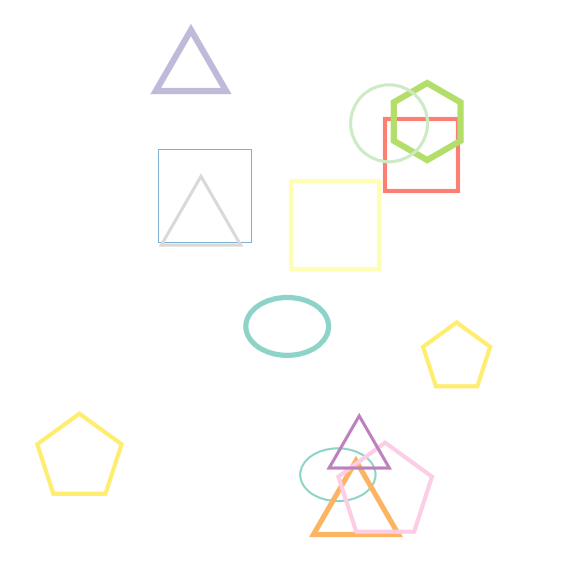[{"shape": "oval", "thickness": 2.5, "radius": 0.36, "center": [0.497, 0.434]}, {"shape": "oval", "thickness": 1, "radius": 0.33, "center": [0.585, 0.177]}, {"shape": "square", "thickness": 2, "radius": 0.38, "center": [0.581, 0.61]}, {"shape": "triangle", "thickness": 3, "radius": 0.35, "center": [0.331, 0.877]}, {"shape": "square", "thickness": 2, "radius": 0.31, "center": [0.73, 0.731]}, {"shape": "square", "thickness": 0.5, "radius": 0.41, "center": [0.354, 0.661]}, {"shape": "triangle", "thickness": 2.5, "radius": 0.43, "center": [0.616, 0.116]}, {"shape": "hexagon", "thickness": 3, "radius": 0.33, "center": [0.74, 0.789]}, {"shape": "pentagon", "thickness": 2, "radius": 0.43, "center": [0.667, 0.147]}, {"shape": "triangle", "thickness": 1.5, "radius": 0.4, "center": [0.348, 0.614]}, {"shape": "triangle", "thickness": 1.5, "radius": 0.3, "center": [0.622, 0.219]}, {"shape": "circle", "thickness": 1.5, "radius": 0.33, "center": [0.674, 0.786]}, {"shape": "pentagon", "thickness": 2, "radius": 0.38, "center": [0.138, 0.206]}, {"shape": "pentagon", "thickness": 2, "radius": 0.31, "center": [0.791, 0.38]}]